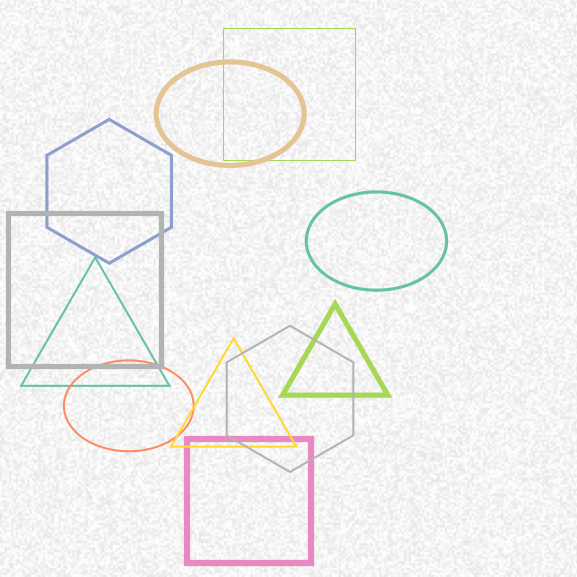[{"shape": "triangle", "thickness": 1, "radius": 0.74, "center": [0.165, 0.405]}, {"shape": "oval", "thickness": 1.5, "radius": 0.61, "center": [0.652, 0.582]}, {"shape": "oval", "thickness": 1, "radius": 0.56, "center": [0.223, 0.296]}, {"shape": "hexagon", "thickness": 1.5, "radius": 0.62, "center": [0.189, 0.668]}, {"shape": "square", "thickness": 3, "radius": 0.54, "center": [0.431, 0.132]}, {"shape": "square", "thickness": 0.5, "radius": 0.57, "center": [0.5, 0.836]}, {"shape": "triangle", "thickness": 2.5, "radius": 0.53, "center": [0.58, 0.367]}, {"shape": "triangle", "thickness": 1, "radius": 0.63, "center": [0.405, 0.288]}, {"shape": "oval", "thickness": 2.5, "radius": 0.64, "center": [0.399, 0.802]}, {"shape": "hexagon", "thickness": 1, "radius": 0.63, "center": [0.502, 0.308]}, {"shape": "square", "thickness": 2.5, "radius": 0.66, "center": [0.146, 0.498]}]